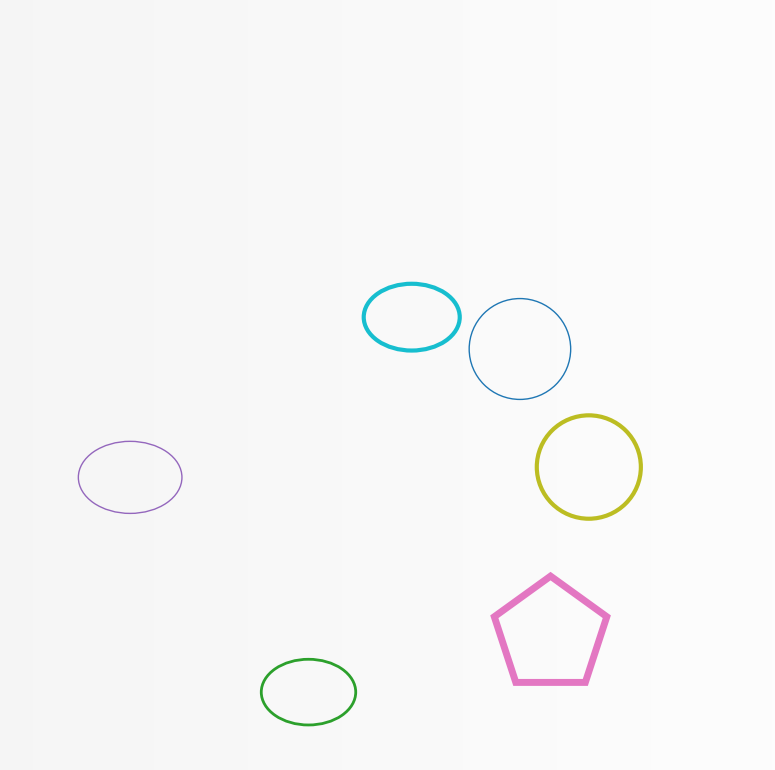[{"shape": "circle", "thickness": 0.5, "radius": 0.33, "center": [0.671, 0.547]}, {"shape": "oval", "thickness": 1, "radius": 0.3, "center": [0.398, 0.101]}, {"shape": "oval", "thickness": 0.5, "radius": 0.33, "center": [0.168, 0.38]}, {"shape": "pentagon", "thickness": 2.5, "radius": 0.38, "center": [0.71, 0.175]}, {"shape": "circle", "thickness": 1.5, "radius": 0.34, "center": [0.76, 0.393]}, {"shape": "oval", "thickness": 1.5, "radius": 0.31, "center": [0.531, 0.588]}]